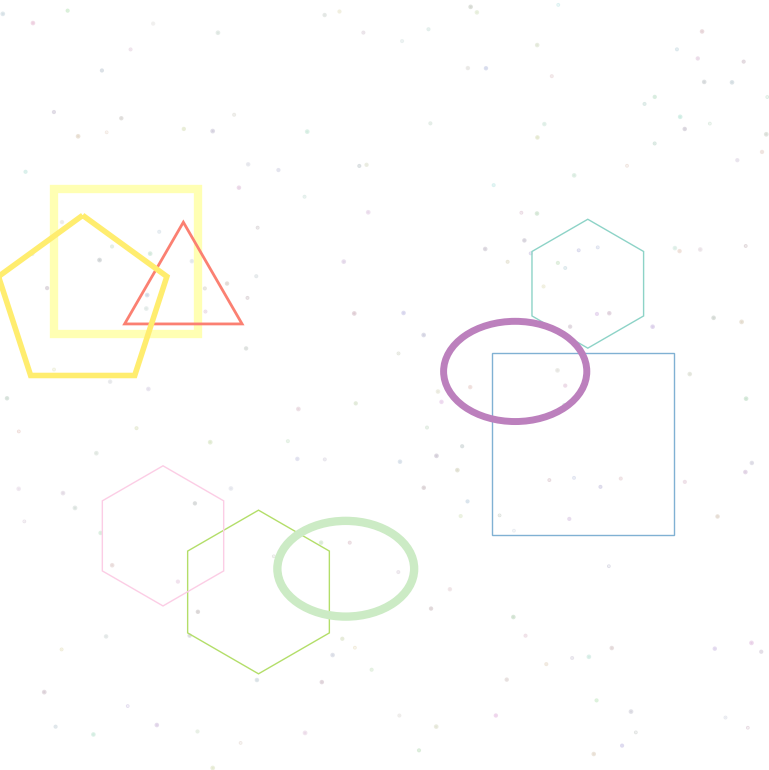[{"shape": "hexagon", "thickness": 0.5, "radius": 0.42, "center": [0.763, 0.632]}, {"shape": "square", "thickness": 3, "radius": 0.47, "center": [0.164, 0.66]}, {"shape": "triangle", "thickness": 1, "radius": 0.44, "center": [0.238, 0.623]}, {"shape": "square", "thickness": 0.5, "radius": 0.59, "center": [0.758, 0.423]}, {"shape": "hexagon", "thickness": 0.5, "radius": 0.53, "center": [0.336, 0.231]}, {"shape": "hexagon", "thickness": 0.5, "radius": 0.45, "center": [0.212, 0.304]}, {"shape": "oval", "thickness": 2.5, "radius": 0.46, "center": [0.669, 0.518]}, {"shape": "oval", "thickness": 3, "radius": 0.44, "center": [0.449, 0.261]}, {"shape": "pentagon", "thickness": 2, "radius": 0.57, "center": [0.107, 0.605]}]